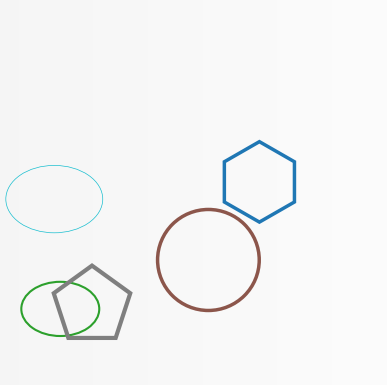[{"shape": "hexagon", "thickness": 2.5, "radius": 0.52, "center": [0.669, 0.528]}, {"shape": "oval", "thickness": 1.5, "radius": 0.5, "center": [0.156, 0.198]}, {"shape": "circle", "thickness": 2.5, "radius": 0.66, "center": [0.538, 0.325]}, {"shape": "pentagon", "thickness": 3, "radius": 0.52, "center": [0.237, 0.206]}, {"shape": "oval", "thickness": 0.5, "radius": 0.63, "center": [0.14, 0.483]}]